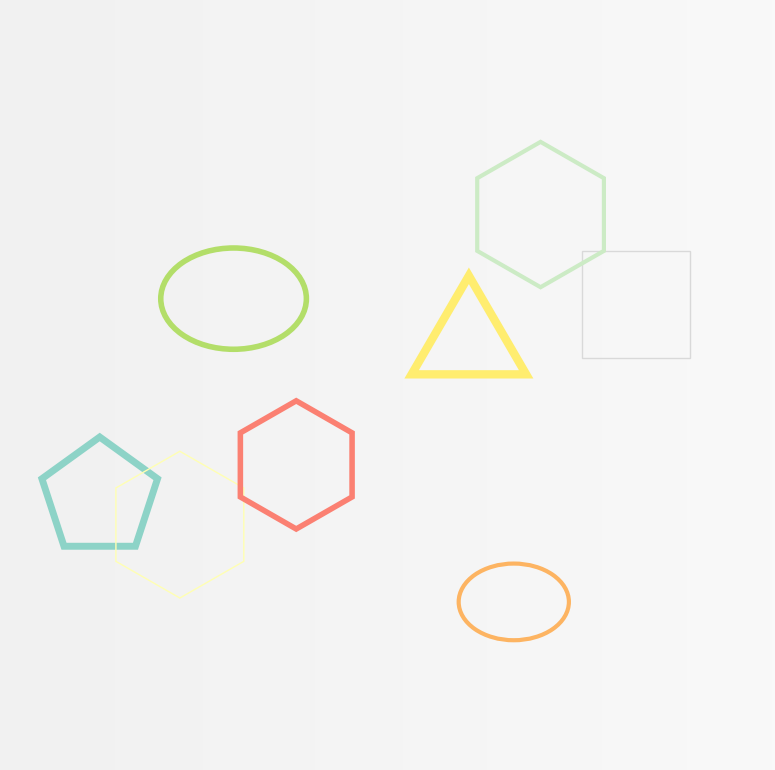[{"shape": "pentagon", "thickness": 2.5, "radius": 0.39, "center": [0.129, 0.354]}, {"shape": "hexagon", "thickness": 0.5, "radius": 0.48, "center": [0.232, 0.319]}, {"shape": "hexagon", "thickness": 2, "radius": 0.42, "center": [0.382, 0.396]}, {"shape": "oval", "thickness": 1.5, "radius": 0.36, "center": [0.663, 0.218]}, {"shape": "oval", "thickness": 2, "radius": 0.47, "center": [0.301, 0.612]}, {"shape": "square", "thickness": 0.5, "radius": 0.35, "center": [0.821, 0.605]}, {"shape": "hexagon", "thickness": 1.5, "radius": 0.47, "center": [0.698, 0.721]}, {"shape": "triangle", "thickness": 3, "radius": 0.43, "center": [0.605, 0.557]}]